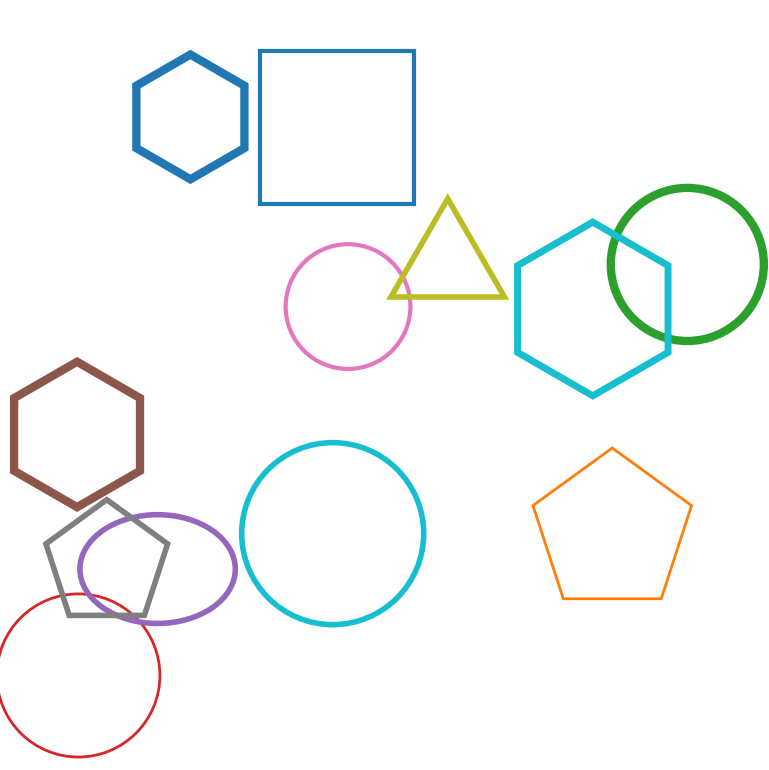[{"shape": "hexagon", "thickness": 3, "radius": 0.41, "center": [0.247, 0.848]}, {"shape": "square", "thickness": 1.5, "radius": 0.5, "center": [0.438, 0.834]}, {"shape": "pentagon", "thickness": 1, "radius": 0.54, "center": [0.795, 0.31]}, {"shape": "circle", "thickness": 3, "radius": 0.5, "center": [0.893, 0.657]}, {"shape": "circle", "thickness": 1, "radius": 0.53, "center": [0.102, 0.123]}, {"shape": "oval", "thickness": 2, "radius": 0.5, "center": [0.205, 0.261]}, {"shape": "hexagon", "thickness": 3, "radius": 0.47, "center": [0.1, 0.436]}, {"shape": "circle", "thickness": 1.5, "radius": 0.4, "center": [0.452, 0.602]}, {"shape": "pentagon", "thickness": 2, "radius": 0.42, "center": [0.139, 0.268]}, {"shape": "triangle", "thickness": 2, "radius": 0.43, "center": [0.581, 0.657]}, {"shape": "hexagon", "thickness": 2.5, "radius": 0.56, "center": [0.77, 0.599]}, {"shape": "circle", "thickness": 2, "radius": 0.59, "center": [0.432, 0.307]}]